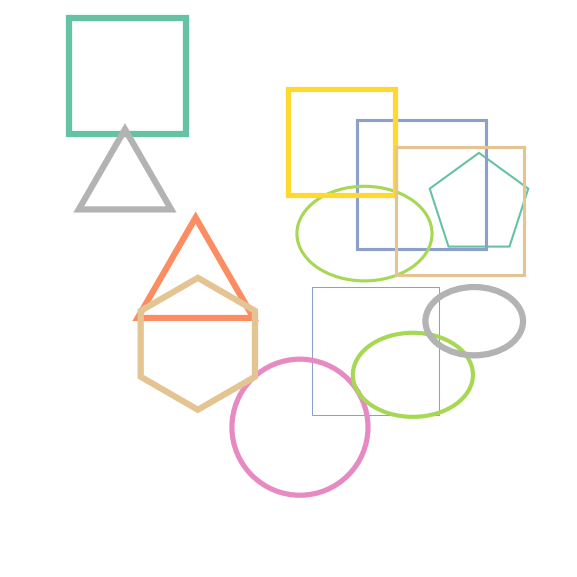[{"shape": "square", "thickness": 3, "radius": 0.5, "center": [0.221, 0.868]}, {"shape": "pentagon", "thickness": 1, "radius": 0.45, "center": [0.829, 0.645]}, {"shape": "triangle", "thickness": 3, "radius": 0.58, "center": [0.339, 0.506]}, {"shape": "square", "thickness": 1.5, "radius": 0.56, "center": [0.73, 0.68]}, {"shape": "square", "thickness": 0.5, "radius": 0.55, "center": [0.65, 0.391]}, {"shape": "circle", "thickness": 2.5, "radius": 0.59, "center": [0.519, 0.259]}, {"shape": "oval", "thickness": 2, "radius": 0.52, "center": [0.715, 0.35]}, {"shape": "oval", "thickness": 1.5, "radius": 0.58, "center": [0.631, 0.595]}, {"shape": "square", "thickness": 2.5, "radius": 0.46, "center": [0.591, 0.753]}, {"shape": "hexagon", "thickness": 3, "radius": 0.57, "center": [0.343, 0.404]}, {"shape": "square", "thickness": 1.5, "radius": 0.55, "center": [0.797, 0.634]}, {"shape": "triangle", "thickness": 3, "radius": 0.46, "center": [0.216, 0.683]}, {"shape": "oval", "thickness": 3, "radius": 0.42, "center": [0.821, 0.443]}]